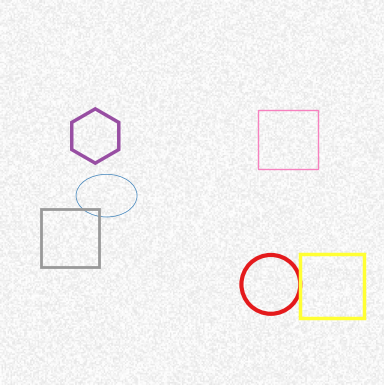[{"shape": "circle", "thickness": 3, "radius": 0.38, "center": [0.704, 0.261]}, {"shape": "oval", "thickness": 0.5, "radius": 0.4, "center": [0.277, 0.492]}, {"shape": "hexagon", "thickness": 2.5, "radius": 0.35, "center": [0.247, 0.647]}, {"shape": "square", "thickness": 2.5, "radius": 0.42, "center": [0.861, 0.257]}, {"shape": "square", "thickness": 1, "radius": 0.39, "center": [0.749, 0.638]}, {"shape": "square", "thickness": 2, "radius": 0.38, "center": [0.181, 0.382]}]